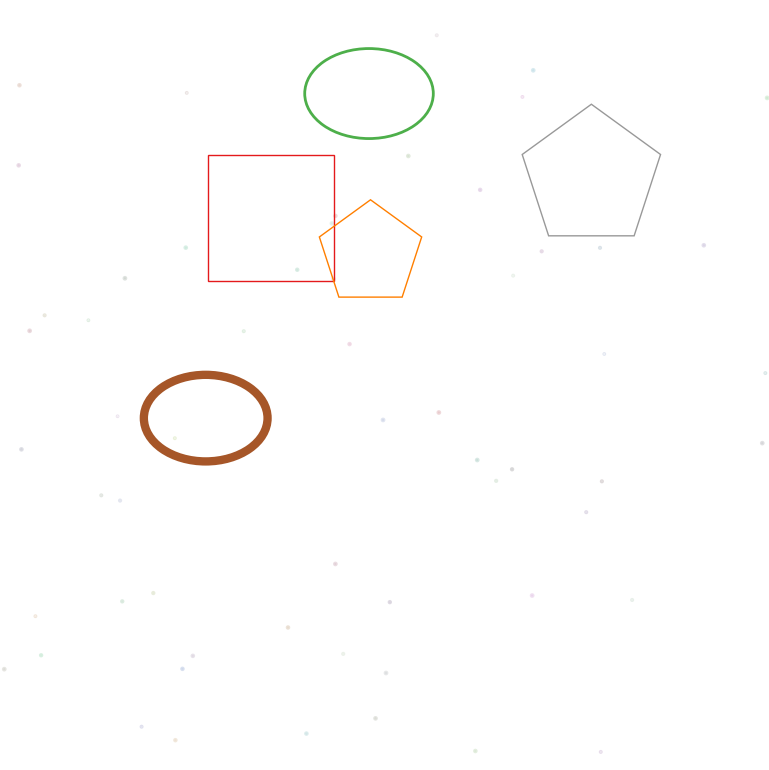[{"shape": "square", "thickness": 0.5, "radius": 0.41, "center": [0.352, 0.717]}, {"shape": "oval", "thickness": 1, "radius": 0.42, "center": [0.479, 0.878]}, {"shape": "pentagon", "thickness": 0.5, "radius": 0.35, "center": [0.481, 0.671]}, {"shape": "oval", "thickness": 3, "radius": 0.4, "center": [0.267, 0.457]}, {"shape": "pentagon", "thickness": 0.5, "radius": 0.47, "center": [0.768, 0.77]}]